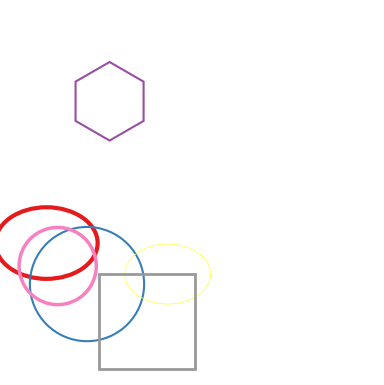[{"shape": "oval", "thickness": 3, "radius": 0.66, "center": [0.121, 0.369]}, {"shape": "circle", "thickness": 1.5, "radius": 0.74, "center": [0.226, 0.262]}, {"shape": "hexagon", "thickness": 1.5, "radius": 0.51, "center": [0.285, 0.737]}, {"shape": "oval", "thickness": 0.5, "radius": 0.56, "center": [0.436, 0.288]}, {"shape": "circle", "thickness": 2.5, "radius": 0.5, "center": [0.15, 0.309]}, {"shape": "square", "thickness": 2, "radius": 0.62, "center": [0.382, 0.165]}]